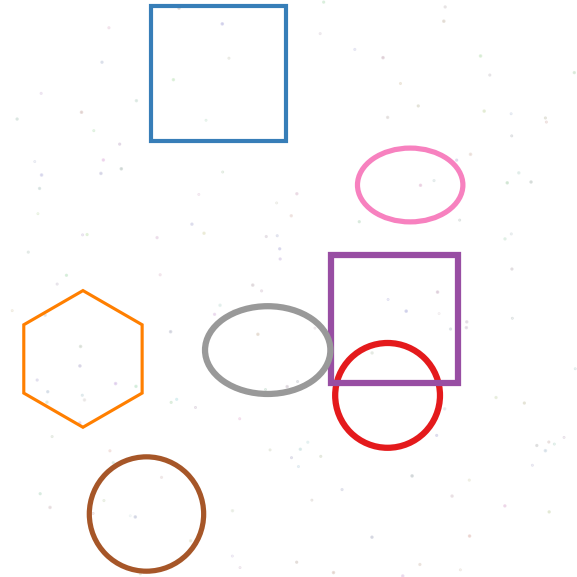[{"shape": "circle", "thickness": 3, "radius": 0.45, "center": [0.671, 0.314]}, {"shape": "square", "thickness": 2, "radius": 0.58, "center": [0.379, 0.871]}, {"shape": "square", "thickness": 3, "radius": 0.55, "center": [0.684, 0.447]}, {"shape": "hexagon", "thickness": 1.5, "radius": 0.59, "center": [0.144, 0.378]}, {"shape": "circle", "thickness": 2.5, "radius": 0.5, "center": [0.254, 0.109]}, {"shape": "oval", "thickness": 2.5, "radius": 0.46, "center": [0.71, 0.679]}, {"shape": "oval", "thickness": 3, "radius": 0.54, "center": [0.464, 0.393]}]